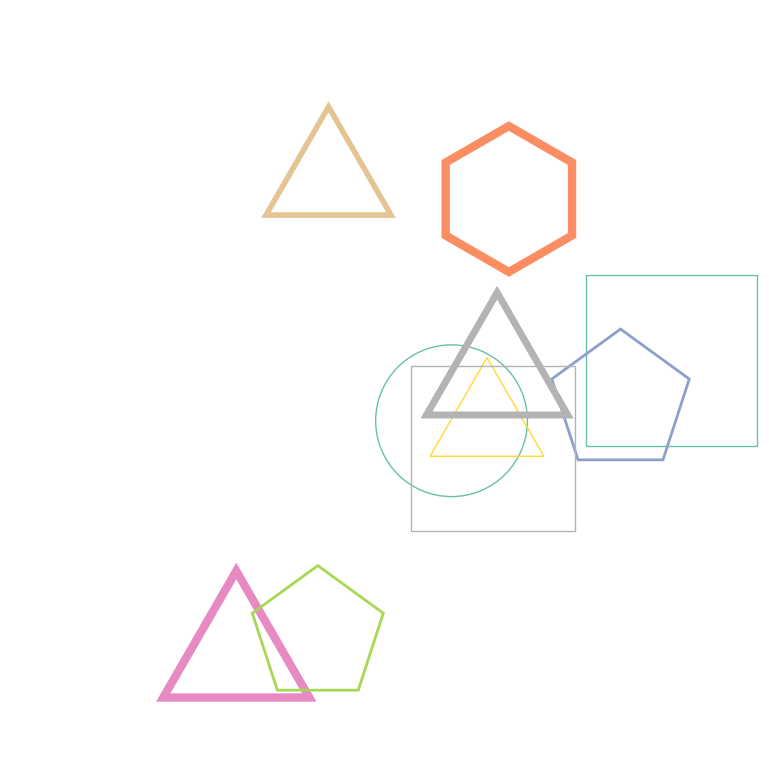[{"shape": "circle", "thickness": 0.5, "radius": 0.49, "center": [0.586, 0.454]}, {"shape": "square", "thickness": 0.5, "radius": 0.55, "center": [0.872, 0.532]}, {"shape": "hexagon", "thickness": 3, "radius": 0.47, "center": [0.661, 0.742]}, {"shape": "pentagon", "thickness": 1, "radius": 0.47, "center": [0.806, 0.479]}, {"shape": "triangle", "thickness": 3, "radius": 0.55, "center": [0.307, 0.149]}, {"shape": "pentagon", "thickness": 1, "radius": 0.45, "center": [0.413, 0.176]}, {"shape": "triangle", "thickness": 0.5, "radius": 0.43, "center": [0.632, 0.45]}, {"shape": "triangle", "thickness": 2, "radius": 0.47, "center": [0.427, 0.768]}, {"shape": "square", "thickness": 0.5, "radius": 0.53, "center": [0.64, 0.417]}, {"shape": "triangle", "thickness": 2.5, "radius": 0.53, "center": [0.646, 0.514]}]